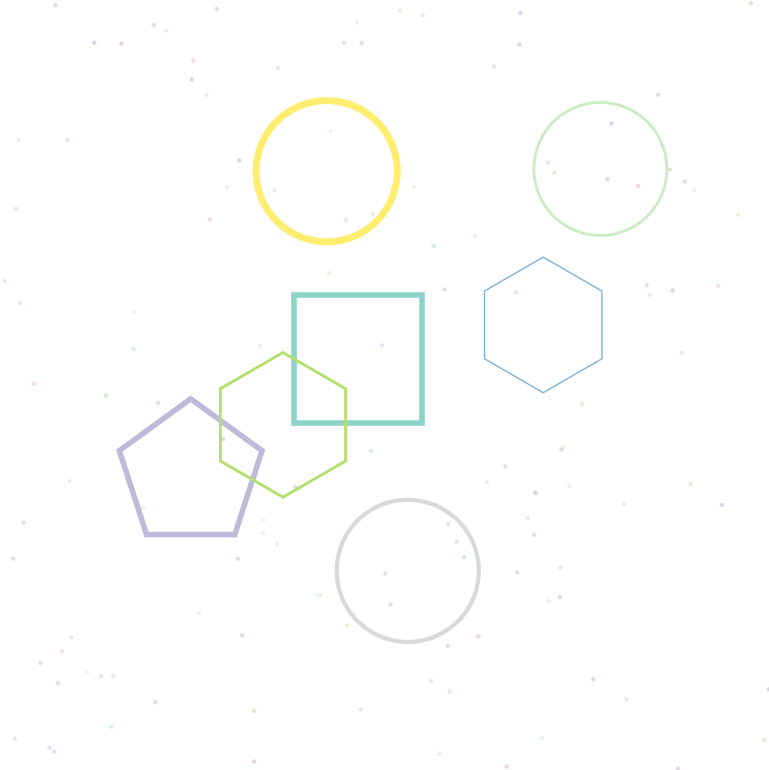[{"shape": "square", "thickness": 2, "radius": 0.42, "center": [0.464, 0.534]}, {"shape": "pentagon", "thickness": 2, "radius": 0.49, "center": [0.248, 0.385]}, {"shape": "hexagon", "thickness": 0.5, "radius": 0.44, "center": [0.705, 0.578]}, {"shape": "hexagon", "thickness": 1, "radius": 0.47, "center": [0.367, 0.448]}, {"shape": "circle", "thickness": 1.5, "radius": 0.46, "center": [0.53, 0.259]}, {"shape": "circle", "thickness": 1, "radius": 0.43, "center": [0.78, 0.781]}, {"shape": "circle", "thickness": 2.5, "radius": 0.46, "center": [0.424, 0.778]}]